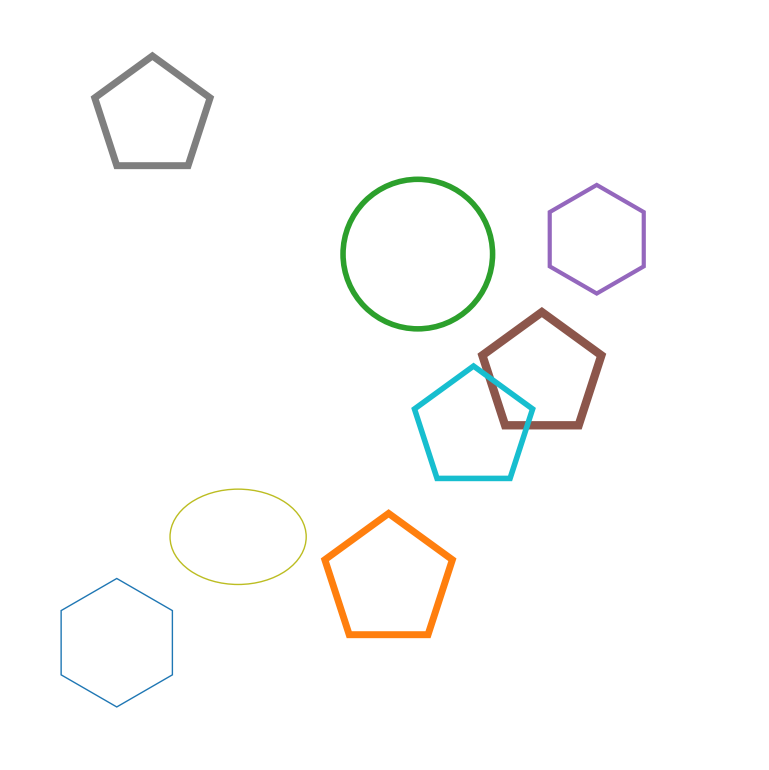[{"shape": "hexagon", "thickness": 0.5, "radius": 0.42, "center": [0.152, 0.165]}, {"shape": "pentagon", "thickness": 2.5, "radius": 0.44, "center": [0.505, 0.246]}, {"shape": "circle", "thickness": 2, "radius": 0.49, "center": [0.543, 0.67]}, {"shape": "hexagon", "thickness": 1.5, "radius": 0.35, "center": [0.775, 0.689]}, {"shape": "pentagon", "thickness": 3, "radius": 0.41, "center": [0.704, 0.513]}, {"shape": "pentagon", "thickness": 2.5, "radius": 0.39, "center": [0.198, 0.849]}, {"shape": "oval", "thickness": 0.5, "radius": 0.44, "center": [0.309, 0.303]}, {"shape": "pentagon", "thickness": 2, "radius": 0.4, "center": [0.615, 0.444]}]